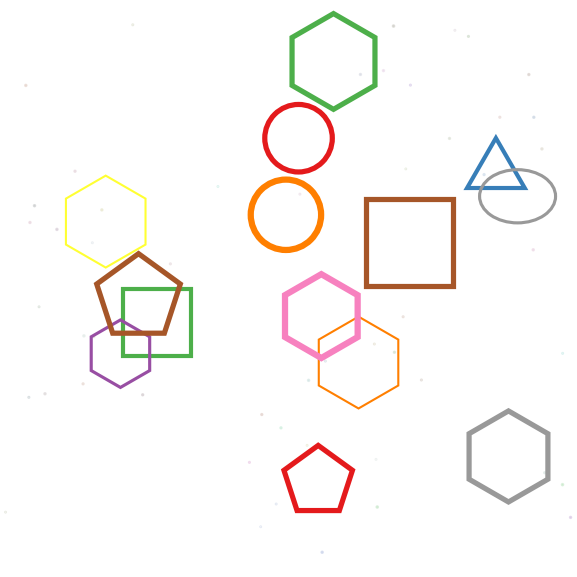[{"shape": "circle", "thickness": 2.5, "radius": 0.29, "center": [0.517, 0.76]}, {"shape": "pentagon", "thickness": 2.5, "radius": 0.31, "center": [0.551, 0.166]}, {"shape": "triangle", "thickness": 2, "radius": 0.29, "center": [0.859, 0.702]}, {"shape": "square", "thickness": 2, "radius": 0.29, "center": [0.272, 0.441]}, {"shape": "hexagon", "thickness": 2.5, "radius": 0.41, "center": [0.578, 0.893]}, {"shape": "hexagon", "thickness": 1.5, "radius": 0.29, "center": [0.209, 0.387]}, {"shape": "circle", "thickness": 3, "radius": 0.3, "center": [0.495, 0.627]}, {"shape": "hexagon", "thickness": 1, "radius": 0.4, "center": [0.621, 0.371]}, {"shape": "hexagon", "thickness": 1, "radius": 0.4, "center": [0.183, 0.615]}, {"shape": "pentagon", "thickness": 2.5, "radius": 0.38, "center": [0.24, 0.484]}, {"shape": "square", "thickness": 2.5, "radius": 0.38, "center": [0.709, 0.58]}, {"shape": "hexagon", "thickness": 3, "radius": 0.36, "center": [0.556, 0.452]}, {"shape": "oval", "thickness": 1.5, "radius": 0.33, "center": [0.896, 0.659]}, {"shape": "hexagon", "thickness": 2.5, "radius": 0.39, "center": [0.881, 0.209]}]